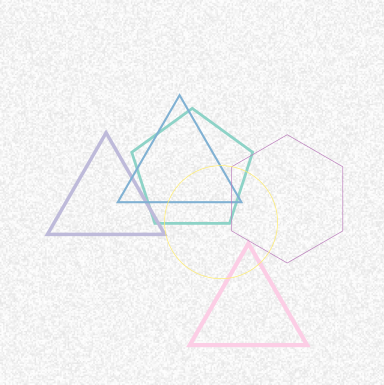[{"shape": "pentagon", "thickness": 2, "radius": 0.83, "center": [0.499, 0.553]}, {"shape": "triangle", "thickness": 2.5, "radius": 0.88, "center": [0.276, 0.479]}, {"shape": "triangle", "thickness": 1.5, "radius": 0.93, "center": [0.466, 0.567]}, {"shape": "triangle", "thickness": 3, "radius": 0.88, "center": [0.645, 0.192]}, {"shape": "hexagon", "thickness": 0.5, "radius": 0.83, "center": [0.746, 0.483]}, {"shape": "circle", "thickness": 0.5, "radius": 0.73, "center": [0.574, 0.423]}]